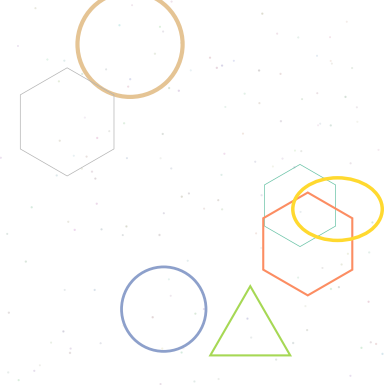[{"shape": "hexagon", "thickness": 0.5, "radius": 0.53, "center": [0.779, 0.466]}, {"shape": "hexagon", "thickness": 1.5, "radius": 0.67, "center": [0.799, 0.366]}, {"shape": "circle", "thickness": 2, "radius": 0.55, "center": [0.425, 0.197]}, {"shape": "triangle", "thickness": 1.5, "radius": 0.6, "center": [0.65, 0.137]}, {"shape": "oval", "thickness": 2.5, "radius": 0.58, "center": [0.877, 0.457]}, {"shape": "circle", "thickness": 3, "radius": 0.68, "center": [0.338, 0.885]}, {"shape": "hexagon", "thickness": 0.5, "radius": 0.7, "center": [0.174, 0.683]}]